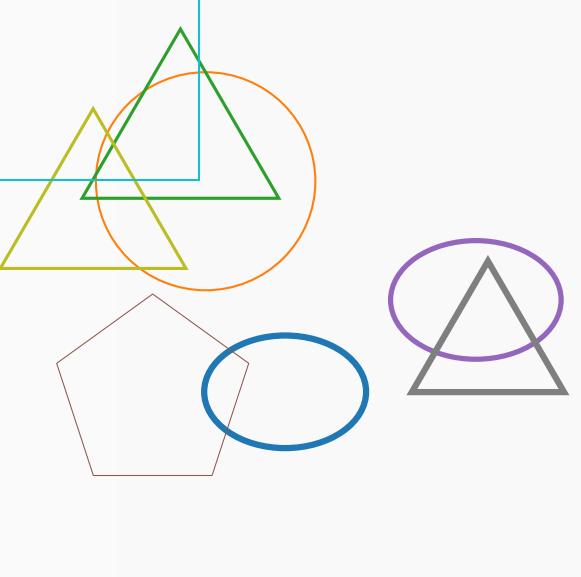[{"shape": "oval", "thickness": 3, "radius": 0.7, "center": [0.491, 0.321]}, {"shape": "circle", "thickness": 1, "radius": 0.94, "center": [0.354, 0.685]}, {"shape": "triangle", "thickness": 1.5, "radius": 0.98, "center": [0.31, 0.753]}, {"shape": "oval", "thickness": 2.5, "radius": 0.73, "center": [0.819, 0.48]}, {"shape": "pentagon", "thickness": 0.5, "radius": 0.87, "center": [0.263, 0.316]}, {"shape": "triangle", "thickness": 3, "radius": 0.76, "center": [0.839, 0.396]}, {"shape": "triangle", "thickness": 1.5, "radius": 0.92, "center": [0.16, 0.627]}, {"shape": "square", "thickness": 1, "radius": 0.87, "center": [0.169, 0.862]}]